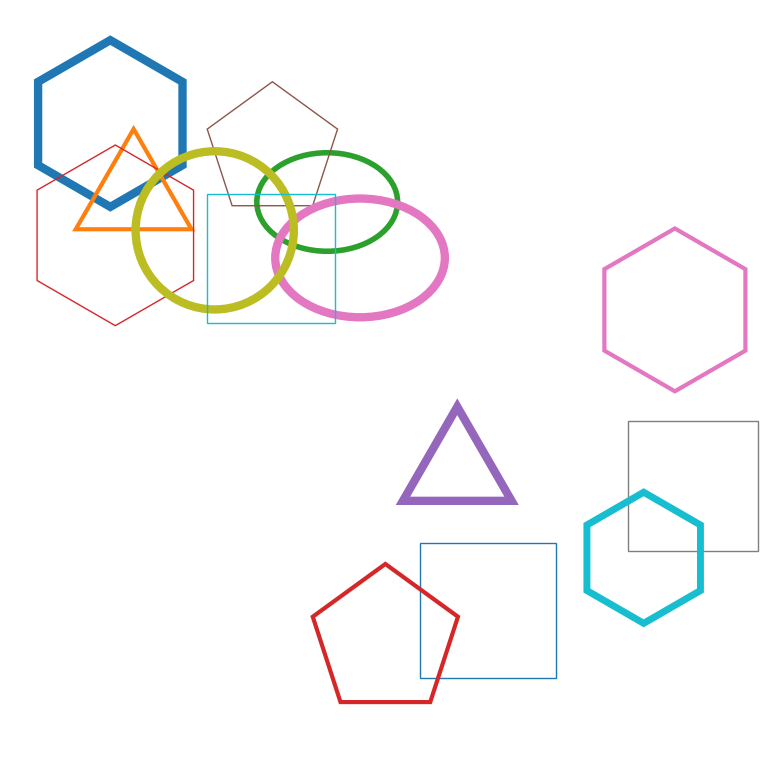[{"shape": "hexagon", "thickness": 3, "radius": 0.54, "center": [0.143, 0.84]}, {"shape": "square", "thickness": 0.5, "radius": 0.44, "center": [0.634, 0.207]}, {"shape": "triangle", "thickness": 1.5, "radius": 0.43, "center": [0.174, 0.746]}, {"shape": "oval", "thickness": 2, "radius": 0.46, "center": [0.425, 0.738]}, {"shape": "hexagon", "thickness": 0.5, "radius": 0.59, "center": [0.15, 0.694]}, {"shape": "pentagon", "thickness": 1.5, "radius": 0.5, "center": [0.5, 0.168]}, {"shape": "triangle", "thickness": 3, "radius": 0.41, "center": [0.594, 0.39]}, {"shape": "pentagon", "thickness": 0.5, "radius": 0.44, "center": [0.354, 0.805]}, {"shape": "hexagon", "thickness": 1.5, "radius": 0.53, "center": [0.876, 0.598]}, {"shape": "oval", "thickness": 3, "radius": 0.55, "center": [0.468, 0.665]}, {"shape": "square", "thickness": 0.5, "radius": 0.42, "center": [0.9, 0.369]}, {"shape": "circle", "thickness": 3, "radius": 0.51, "center": [0.279, 0.701]}, {"shape": "hexagon", "thickness": 2.5, "radius": 0.43, "center": [0.836, 0.276]}, {"shape": "square", "thickness": 0.5, "radius": 0.42, "center": [0.352, 0.665]}]